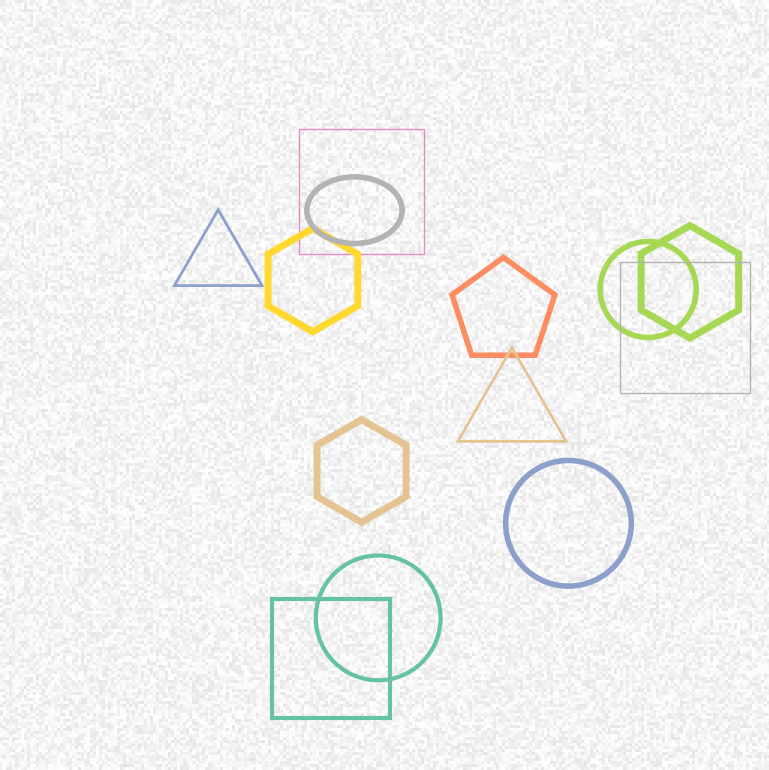[{"shape": "circle", "thickness": 1.5, "radius": 0.41, "center": [0.491, 0.198]}, {"shape": "square", "thickness": 1.5, "radius": 0.38, "center": [0.43, 0.145]}, {"shape": "pentagon", "thickness": 2, "radius": 0.35, "center": [0.654, 0.595]}, {"shape": "triangle", "thickness": 1, "radius": 0.33, "center": [0.283, 0.662]}, {"shape": "circle", "thickness": 2, "radius": 0.41, "center": [0.738, 0.32]}, {"shape": "square", "thickness": 0.5, "radius": 0.41, "center": [0.469, 0.751]}, {"shape": "hexagon", "thickness": 2.5, "radius": 0.37, "center": [0.896, 0.634]}, {"shape": "circle", "thickness": 2, "radius": 0.31, "center": [0.842, 0.624]}, {"shape": "hexagon", "thickness": 2.5, "radius": 0.34, "center": [0.406, 0.636]}, {"shape": "triangle", "thickness": 1, "radius": 0.41, "center": [0.665, 0.467]}, {"shape": "hexagon", "thickness": 2.5, "radius": 0.33, "center": [0.47, 0.388]}, {"shape": "oval", "thickness": 2, "radius": 0.31, "center": [0.46, 0.727]}, {"shape": "square", "thickness": 0.5, "radius": 0.42, "center": [0.89, 0.575]}]